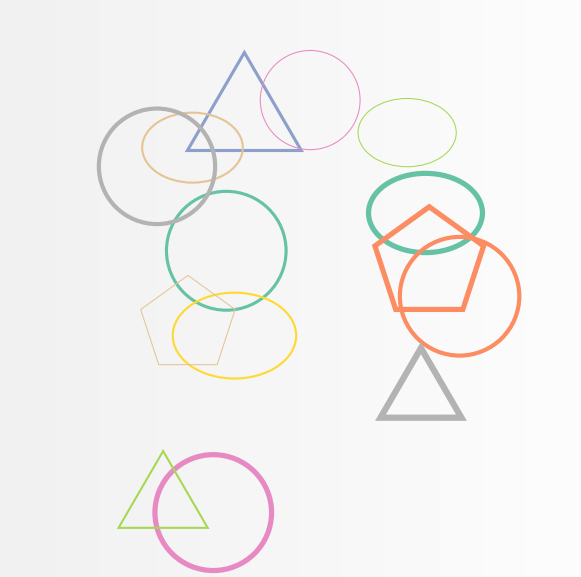[{"shape": "circle", "thickness": 1.5, "radius": 0.51, "center": [0.389, 0.565]}, {"shape": "oval", "thickness": 2.5, "radius": 0.49, "center": [0.732, 0.63]}, {"shape": "circle", "thickness": 2, "radius": 0.51, "center": [0.791, 0.486]}, {"shape": "pentagon", "thickness": 2.5, "radius": 0.49, "center": [0.739, 0.543]}, {"shape": "triangle", "thickness": 1.5, "radius": 0.57, "center": [0.42, 0.795]}, {"shape": "circle", "thickness": 2.5, "radius": 0.5, "center": [0.367, 0.112]}, {"shape": "circle", "thickness": 0.5, "radius": 0.43, "center": [0.534, 0.826]}, {"shape": "triangle", "thickness": 1, "radius": 0.44, "center": [0.281, 0.129]}, {"shape": "oval", "thickness": 0.5, "radius": 0.42, "center": [0.7, 0.77]}, {"shape": "oval", "thickness": 1, "radius": 0.53, "center": [0.403, 0.418]}, {"shape": "oval", "thickness": 1, "radius": 0.43, "center": [0.331, 0.743]}, {"shape": "pentagon", "thickness": 0.5, "radius": 0.43, "center": [0.323, 0.437]}, {"shape": "circle", "thickness": 2, "radius": 0.5, "center": [0.27, 0.711]}, {"shape": "triangle", "thickness": 3, "radius": 0.4, "center": [0.724, 0.316]}]